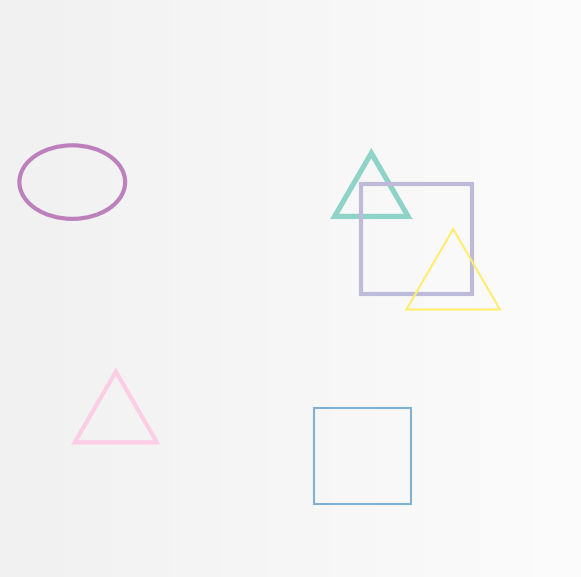[{"shape": "triangle", "thickness": 2.5, "radius": 0.37, "center": [0.639, 0.661]}, {"shape": "square", "thickness": 2, "radius": 0.48, "center": [0.716, 0.585]}, {"shape": "square", "thickness": 1, "radius": 0.42, "center": [0.624, 0.21]}, {"shape": "triangle", "thickness": 2, "radius": 0.41, "center": [0.199, 0.274]}, {"shape": "oval", "thickness": 2, "radius": 0.45, "center": [0.124, 0.684]}, {"shape": "triangle", "thickness": 1, "radius": 0.46, "center": [0.78, 0.51]}]